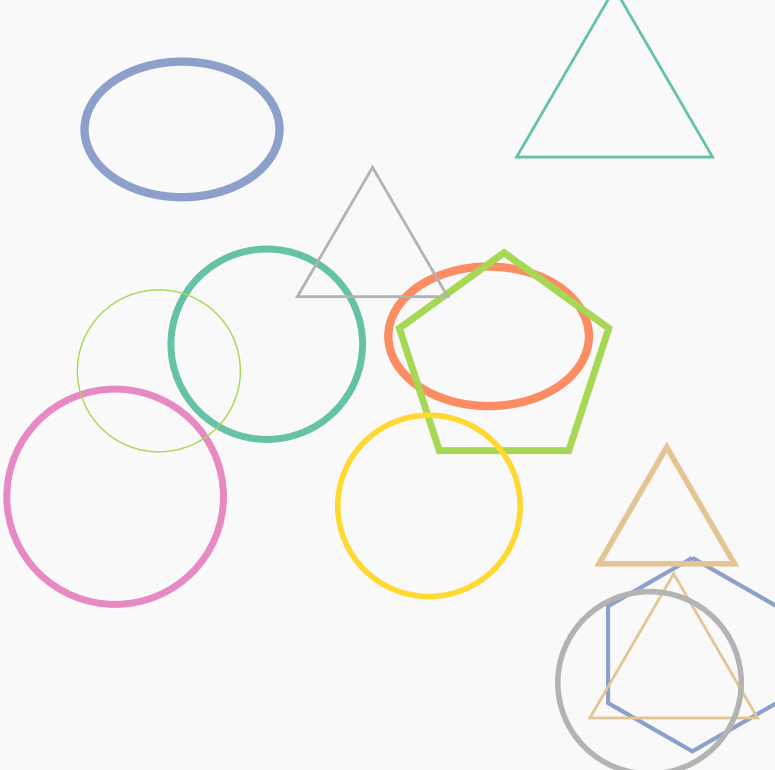[{"shape": "circle", "thickness": 2.5, "radius": 0.62, "center": [0.344, 0.553]}, {"shape": "triangle", "thickness": 1, "radius": 0.73, "center": [0.793, 0.869]}, {"shape": "oval", "thickness": 3, "radius": 0.65, "center": [0.63, 0.563]}, {"shape": "hexagon", "thickness": 1.5, "radius": 0.63, "center": [0.893, 0.15]}, {"shape": "oval", "thickness": 3, "radius": 0.63, "center": [0.235, 0.832]}, {"shape": "circle", "thickness": 2.5, "radius": 0.7, "center": [0.149, 0.355]}, {"shape": "circle", "thickness": 0.5, "radius": 0.53, "center": [0.205, 0.518]}, {"shape": "pentagon", "thickness": 2.5, "radius": 0.71, "center": [0.65, 0.53]}, {"shape": "circle", "thickness": 2, "radius": 0.59, "center": [0.554, 0.343]}, {"shape": "triangle", "thickness": 1, "radius": 0.62, "center": [0.869, 0.13]}, {"shape": "triangle", "thickness": 2, "radius": 0.5, "center": [0.86, 0.318]}, {"shape": "triangle", "thickness": 1, "radius": 0.56, "center": [0.481, 0.671]}, {"shape": "circle", "thickness": 2, "radius": 0.59, "center": [0.838, 0.113]}]